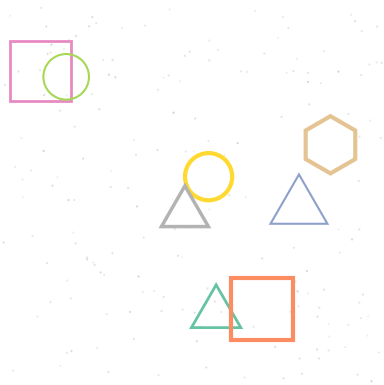[{"shape": "triangle", "thickness": 2, "radius": 0.37, "center": [0.561, 0.186]}, {"shape": "square", "thickness": 3, "radius": 0.4, "center": [0.68, 0.197]}, {"shape": "triangle", "thickness": 1.5, "radius": 0.43, "center": [0.777, 0.461]}, {"shape": "square", "thickness": 2, "radius": 0.39, "center": [0.105, 0.815]}, {"shape": "circle", "thickness": 1.5, "radius": 0.3, "center": [0.172, 0.8]}, {"shape": "circle", "thickness": 3, "radius": 0.31, "center": [0.542, 0.541]}, {"shape": "hexagon", "thickness": 3, "radius": 0.37, "center": [0.858, 0.624]}, {"shape": "triangle", "thickness": 2.5, "radius": 0.35, "center": [0.48, 0.447]}]